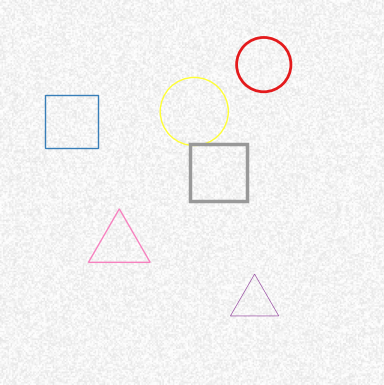[{"shape": "circle", "thickness": 2, "radius": 0.35, "center": [0.685, 0.832]}, {"shape": "square", "thickness": 1, "radius": 0.34, "center": [0.187, 0.684]}, {"shape": "triangle", "thickness": 0.5, "radius": 0.36, "center": [0.661, 0.216]}, {"shape": "circle", "thickness": 1, "radius": 0.44, "center": [0.505, 0.71]}, {"shape": "triangle", "thickness": 1, "radius": 0.46, "center": [0.31, 0.365]}, {"shape": "square", "thickness": 2.5, "radius": 0.37, "center": [0.567, 0.551]}]